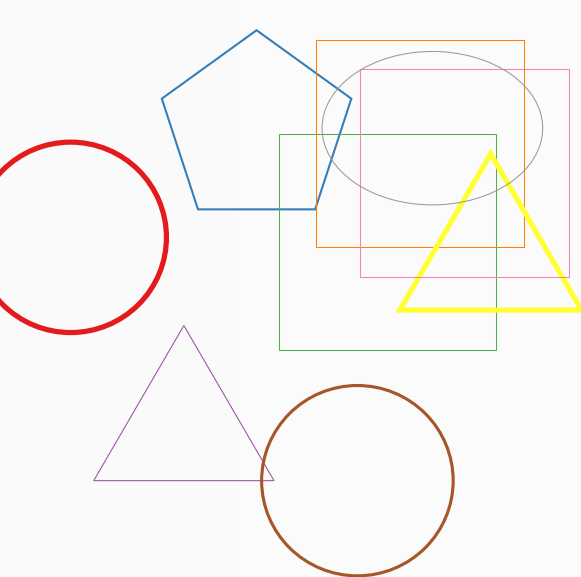[{"shape": "circle", "thickness": 2.5, "radius": 0.82, "center": [0.121, 0.588]}, {"shape": "pentagon", "thickness": 1, "radius": 0.86, "center": [0.441, 0.775]}, {"shape": "square", "thickness": 0.5, "radius": 0.94, "center": [0.667, 0.58]}, {"shape": "triangle", "thickness": 0.5, "radius": 0.9, "center": [0.316, 0.256]}, {"shape": "square", "thickness": 0.5, "radius": 0.9, "center": [0.723, 0.75]}, {"shape": "triangle", "thickness": 2.5, "radius": 0.9, "center": [0.844, 0.552]}, {"shape": "circle", "thickness": 1.5, "radius": 0.82, "center": [0.615, 0.167]}, {"shape": "square", "thickness": 0.5, "radius": 0.9, "center": [0.8, 0.7]}, {"shape": "oval", "thickness": 0.5, "radius": 0.95, "center": [0.744, 0.777]}]